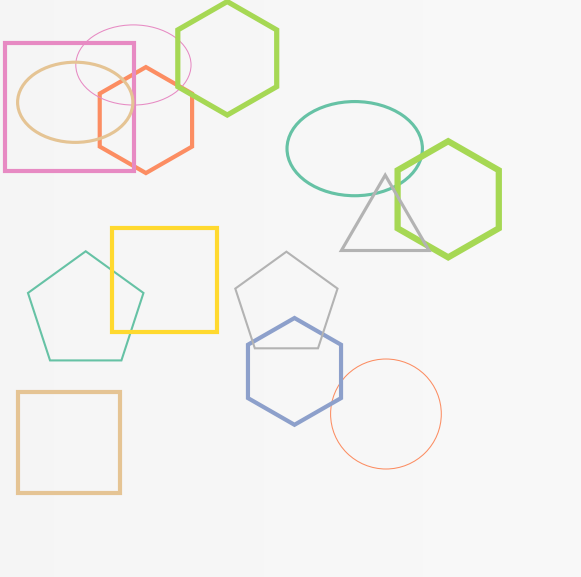[{"shape": "oval", "thickness": 1.5, "radius": 0.58, "center": [0.61, 0.742]}, {"shape": "pentagon", "thickness": 1, "radius": 0.52, "center": [0.147, 0.46]}, {"shape": "circle", "thickness": 0.5, "radius": 0.48, "center": [0.664, 0.282]}, {"shape": "hexagon", "thickness": 2, "radius": 0.46, "center": [0.251, 0.791]}, {"shape": "hexagon", "thickness": 2, "radius": 0.46, "center": [0.507, 0.356]}, {"shape": "oval", "thickness": 0.5, "radius": 0.5, "center": [0.23, 0.887]}, {"shape": "square", "thickness": 2, "radius": 0.55, "center": [0.12, 0.813]}, {"shape": "hexagon", "thickness": 3, "radius": 0.5, "center": [0.771, 0.654]}, {"shape": "hexagon", "thickness": 2.5, "radius": 0.49, "center": [0.391, 0.898]}, {"shape": "square", "thickness": 2, "radius": 0.45, "center": [0.283, 0.514]}, {"shape": "square", "thickness": 2, "radius": 0.44, "center": [0.118, 0.233]}, {"shape": "oval", "thickness": 1.5, "radius": 0.5, "center": [0.129, 0.822]}, {"shape": "triangle", "thickness": 1.5, "radius": 0.44, "center": [0.663, 0.609]}, {"shape": "pentagon", "thickness": 1, "radius": 0.46, "center": [0.493, 0.471]}]